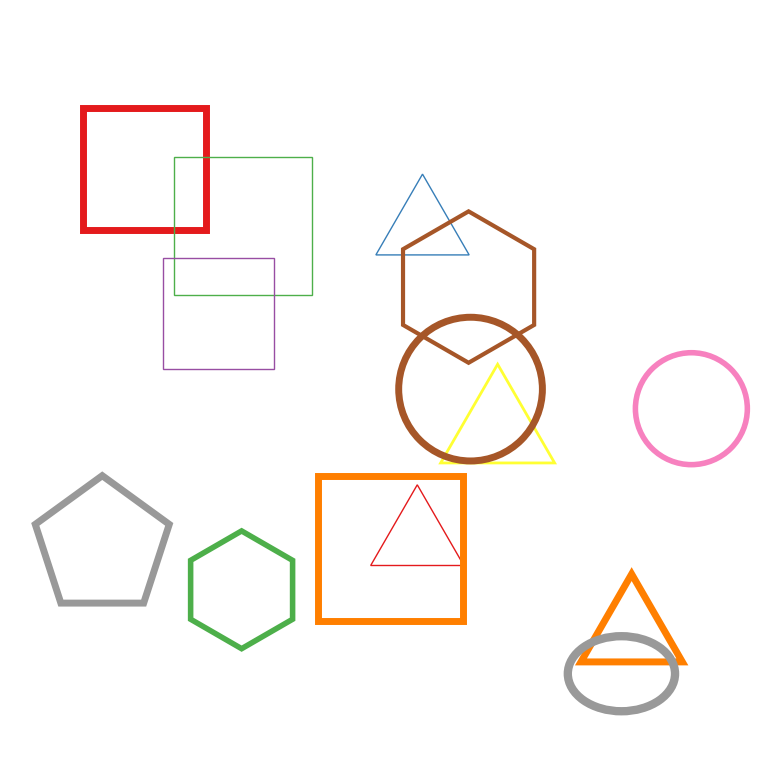[{"shape": "triangle", "thickness": 0.5, "radius": 0.35, "center": [0.542, 0.301]}, {"shape": "square", "thickness": 2.5, "radius": 0.4, "center": [0.188, 0.781]}, {"shape": "triangle", "thickness": 0.5, "radius": 0.35, "center": [0.549, 0.704]}, {"shape": "hexagon", "thickness": 2, "radius": 0.38, "center": [0.314, 0.234]}, {"shape": "square", "thickness": 0.5, "radius": 0.45, "center": [0.316, 0.706]}, {"shape": "square", "thickness": 0.5, "radius": 0.36, "center": [0.284, 0.593]}, {"shape": "square", "thickness": 2.5, "radius": 0.47, "center": [0.507, 0.288]}, {"shape": "triangle", "thickness": 2.5, "radius": 0.38, "center": [0.82, 0.178]}, {"shape": "triangle", "thickness": 1, "radius": 0.43, "center": [0.646, 0.441]}, {"shape": "circle", "thickness": 2.5, "radius": 0.47, "center": [0.611, 0.495]}, {"shape": "hexagon", "thickness": 1.5, "radius": 0.49, "center": [0.609, 0.627]}, {"shape": "circle", "thickness": 2, "radius": 0.36, "center": [0.898, 0.469]}, {"shape": "pentagon", "thickness": 2.5, "radius": 0.46, "center": [0.133, 0.291]}, {"shape": "oval", "thickness": 3, "radius": 0.35, "center": [0.807, 0.125]}]